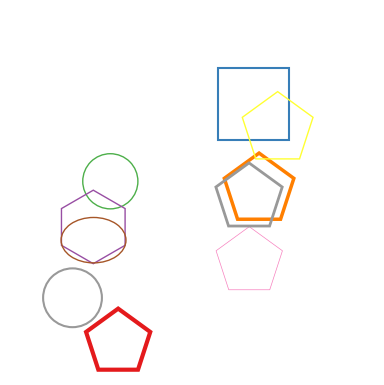[{"shape": "pentagon", "thickness": 3, "radius": 0.44, "center": [0.307, 0.111]}, {"shape": "square", "thickness": 1.5, "radius": 0.46, "center": [0.659, 0.73]}, {"shape": "circle", "thickness": 1, "radius": 0.36, "center": [0.287, 0.529]}, {"shape": "hexagon", "thickness": 1, "radius": 0.48, "center": [0.242, 0.411]}, {"shape": "pentagon", "thickness": 2.5, "radius": 0.47, "center": [0.673, 0.507]}, {"shape": "pentagon", "thickness": 1, "radius": 0.48, "center": [0.721, 0.665]}, {"shape": "oval", "thickness": 1, "radius": 0.42, "center": [0.243, 0.376]}, {"shape": "pentagon", "thickness": 0.5, "radius": 0.45, "center": [0.647, 0.321]}, {"shape": "pentagon", "thickness": 2, "radius": 0.45, "center": [0.647, 0.486]}, {"shape": "circle", "thickness": 1.5, "radius": 0.38, "center": [0.188, 0.227]}]